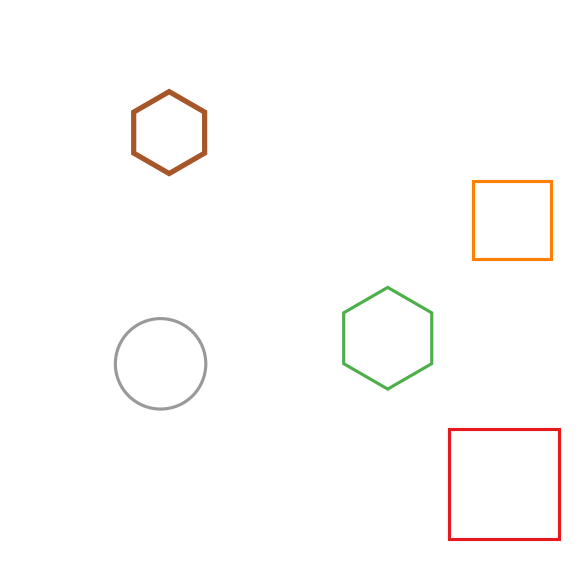[{"shape": "square", "thickness": 1.5, "radius": 0.48, "center": [0.873, 0.161]}, {"shape": "hexagon", "thickness": 1.5, "radius": 0.44, "center": [0.671, 0.413]}, {"shape": "square", "thickness": 1.5, "radius": 0.34, "center": [0.887, 0.618]}, {"shape": "hexagon", "thickness": 2.5, "radius": 0.35, "center": [0.293, 0.77]}, {"shape": "circle", "thickness": 1.5, "radius": 0.39, "center": [0.278, 0.369]}]